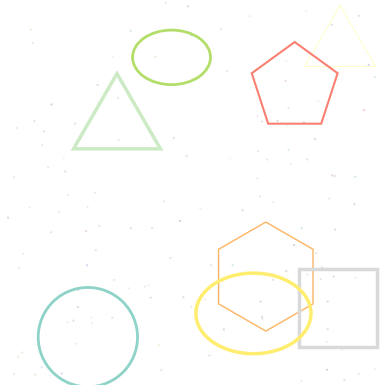[{"shape": "circle", "thickness": 2, "radius": 0.64, "center": [0.228, 0.124]}, {"shape": "triangle", "thickness": 0.5, "radius": 0.53, "center": [0.883, 0.88]}, {"shape": "pentagon", "thickness": 1.5, "radius": 0.59, "center": [0.765, 0.774]}, {"shape": "hexagon", "thickness": 1, "radius": 0.71, "center": [0.69, 0.282]}, {"shape": "oval", "thickness": 2, "radius": 0.51, "center": [0.446, 0.851]}, {"shape": "square", "thickness": 2.5, "radius": 0.51, "center": [0.877, 0.201]}, {"shape": "triangle", "thickness": 2.5, "radius": 0.65, "center": [0.304, 0.679]}, {"shape": "oval", "thickness": 2.5, "radius": 0.75, "center": [0.658, 0.186]}]